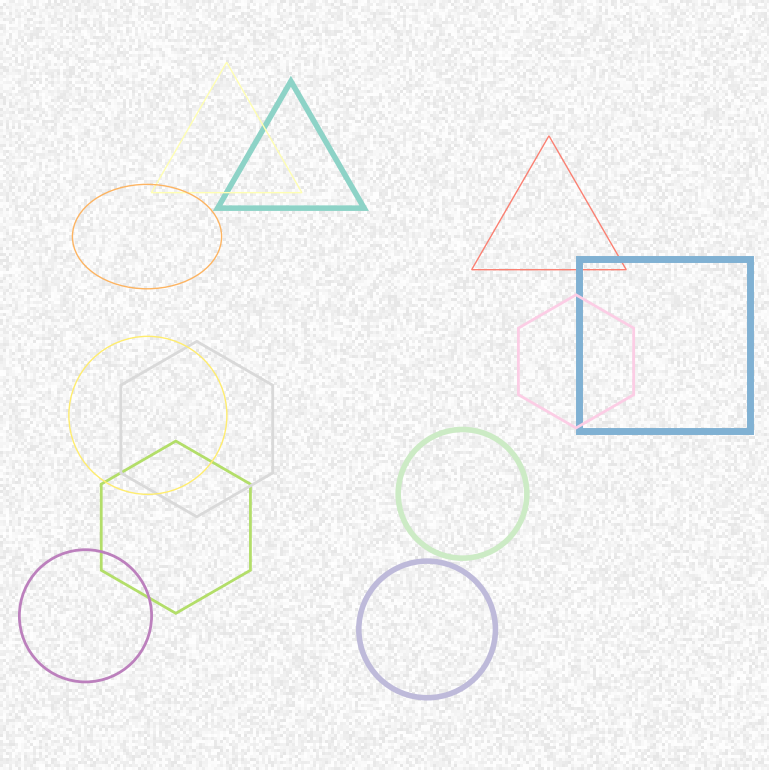[{"shape": "triangle", "thickness": 2, "radius": 0.55, "center": [0.378, 0.785]}, {"shape": "triangle", "thickness": 0.5, "radius": 0.56, "center": [0.294, 0.806]}, {"shape": "circle", "thickness": 2, "radius": 0.44, "center": [0.555, 0.183]}, {"shape": "triangle", "thickness": 0.5, "radius": 0.58, "center": [0.713, 0.708]}, {"shape": "square", "thickness": 2.5, "radius": 0.56, "center": [0.863, 0.552]}, {"shape": "oval", "thickness": 0.5, "radius": 0.48, "center": [0.191, 0.693]}, {"shape": "hexagon", "thickness": 1, "radius": 0.56, "center": [0.228, 0.315]}, {"shape": "hexagon", "thickness": 1, "radius": 0.43, "center": [0.748, 0.531]}, {"shape": "hexagon", "thickness": 1, "radius": 0.57, "center": [0.256, 0.443]}, {"shape": "circle", "thickness": 1, "radius": 0.43, "center": [0.111, 0.2]}, {"shape": "circle", "thickness": 2, "radius": 0.42, "center": [0.601, 0.359]}, {"shape": "circle", "thickness": 0.5, "radius": 0.51, "center": [0.192, 0.461]}]